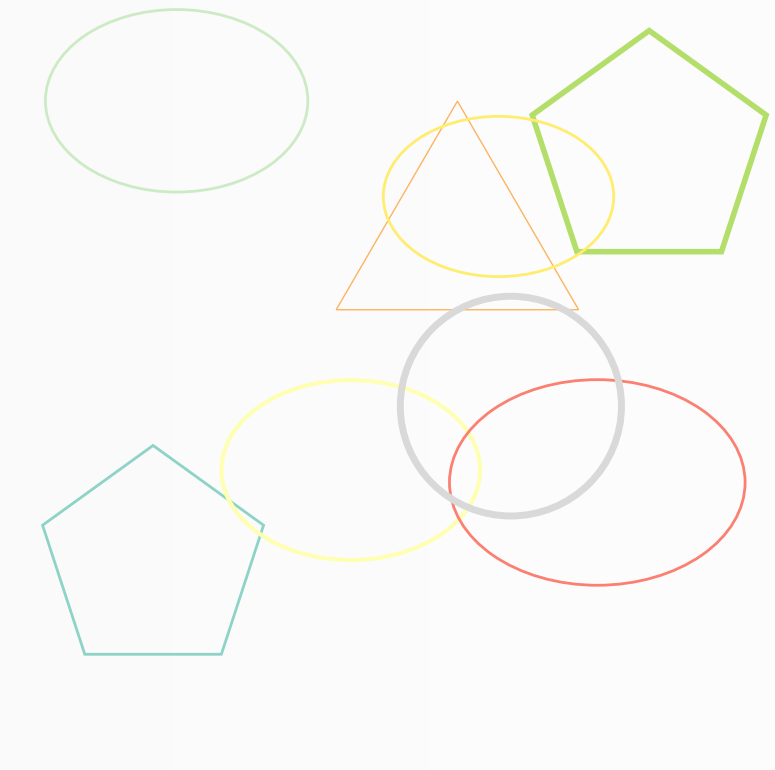[{"shape": "pentagon", "thickness": 1, "radius": 0.75, "center": [0.198, 0.272]}, {"shape": "oval", "thickness": 1.5, "radius": 0.83, "center": [0.453, 0.39]}, {"shape": "oval", "thickness": 1, "radius": 0.95, "center": [0.771, 0.373]}, {"shape": "triangle", "thickness": 0.5, "radius": 0.9, "center": [0.59, 0.688]}, {"shape": "pentagon", "thickness": 2, "radius": 0.79, "center": [0.838, 0.802]}, {"shape": "circle", "thickness": 2.5, "radius": 0.71, "center": [0.659, 0.473]}, {"shape": "oval", "thickness": 1, "radius": 0.85, "center": [0.228, 0.869]}, {"shape": "oval", "thickness": 1, "radius": 0.74, "center": [0.643, 0.745]}]